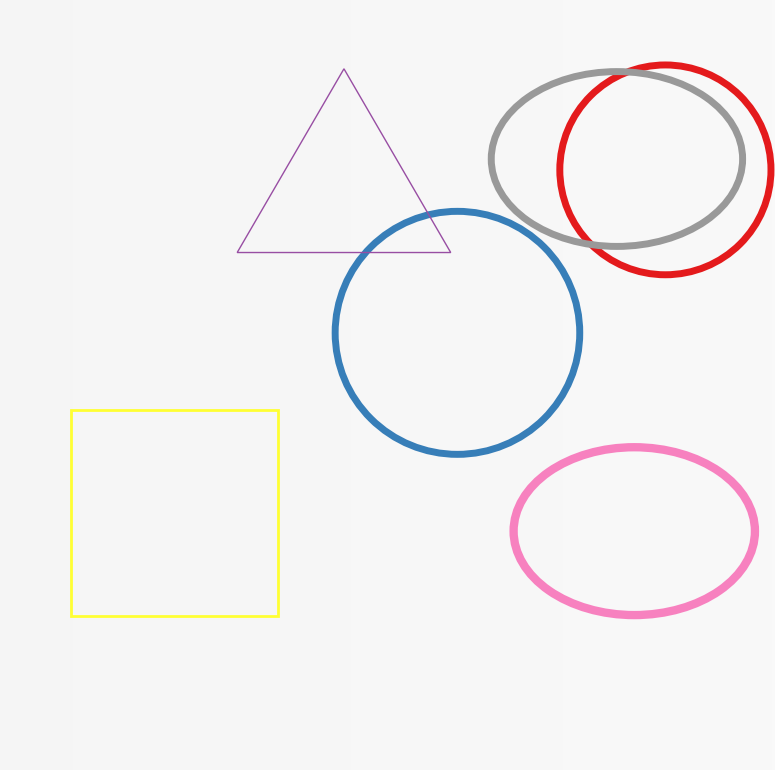[{"shape": "circle", "thickness": 2.5, "radius": 0.68, "center": [0.859, 0.779]}, {"shape": "circle", "thickness": 2.5, "radius": 0.79, "center": [0.59, 0.568]}, {"shape": "triangle", "thickness": 0.5, "radius": 0.8, "center": [0.444, 0.752]}, {"shape": "square", "thickness": 1, "radius": 0.67, "center": [0.226, 0.333]}, {"shape": "oval", "thickness": 3, "radius": 0.78, "center": [0.818, 0.31]}, {"shape": "oval", "thickness": 2.5, "radius": 0.81, "center": [0.796, 0.793]}]